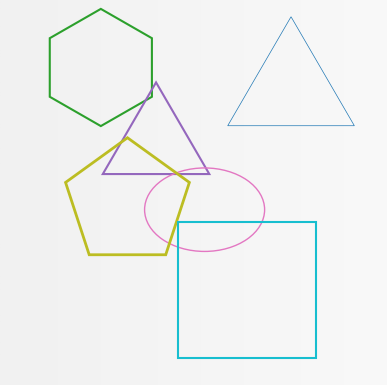[{"shape": "triangle", "thickness": 0.5, "radius": 0.94, "center": [0.751, 0.768]}, {"shape": "hexagon", "thickness": 1.5, "radius": 0.76, "center": [0.26, 0.825]}, {"shape": "triangle", "thickness": 1.5, "radius": 0.79, "center": [0.403, 0.627]}, {"shape": "oval", "thickness": 1, "radius": 0.77, "center": [0.528, 0.455]}, {"shape": "pentagon", "thickness": 2, "radius": 0.84, "center": [0.329, 0.474]}, {"shape": "square", "thickness": 1.5, "radius": 0.88, "center": [0.637, 0.247]}]